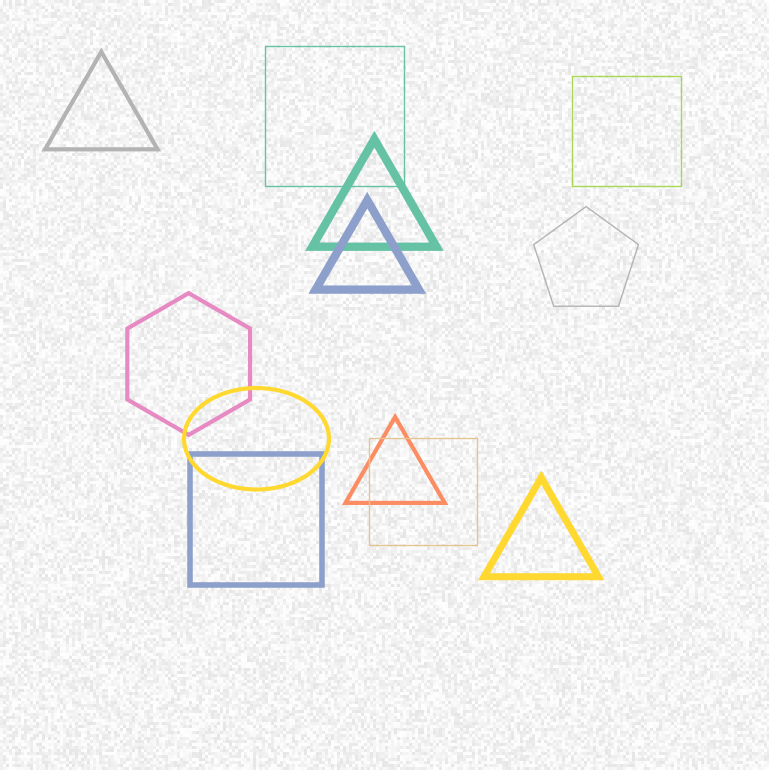[{"shape": "square", "thickness": 0.5, "radius": 0.45, "center": [0.434, 0.849]}, {"shape": "triangle", "thickness": 3, "radius": 0.47, "center": [0.486, 0.726]}, {"shape": "triangle", "thickness": 1.5, "radius": 0.37, "center": [0.513, 0.384]}, {"shape": "square", "thickness": 2, "radius": 0.43, "center": [0.332, 0.326]}, {"shape": "triangle", "thickness": 3, "radius": 0.39, "center": [0.477, 0.663]}, {"shape": "hexagon", "thickness": 1.5, "radius": 0.46, "center": [0.245, 0.527]}, {"shape": "square", "thickness": 0.5, "radius": 0.35, "center": [0.813, 0.83]}, {"shape": "oval", "thickness": 1.5, "radius": 0.47, "center": [0.333, 0.43]}, {"shape": "triangle", "thickness": 2.5, "radius": 0.43, "center": [0.703, 0.294]}, {"shape": "square", "thickness": 0.5, "radius": 0.35, "center": [0.549, 0.362]}, {"shape": "pentagon", "thickness": 0.5, "radius": 0.36, "center": [0.761, 0.66]}, {"shape": "triangle", "thickness": 1.5, "radius": 0.42, "center": [0.132, 0.848]}]